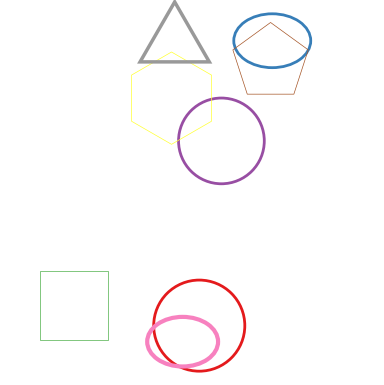[{"shape": "circle", "thickness": 2, "radius": 0.59, "center": [0.518, 0.154]}, {"shape": "oval", "thickness": 2, "radius": 0.5, "center": [0.707, 0.894]}, {"shape": "square", "thickness": 0.5, "radius": 0.45, "center": [0.192, 0.206]}, {"shape": "circle", "thickness": 2, "radius": 0.56, "center": [0.575, 0.634]}, {"shape": "hexagon", "thickness": 0.5, "radius": 0.6, "center": [0.446, 0.745]}, {"shape": "pentagon", "thickness": 0.5, "radius": 0.51, "center": [0.703, 0.839]}, {"shape": "oval", "thickness": 3, "radius": 0.46, "center": [0.474, 0.112]}, {"shape": "triangle", "thickness": 2.5, "radius": 0.52, "center": [0.454, 0.891]}]